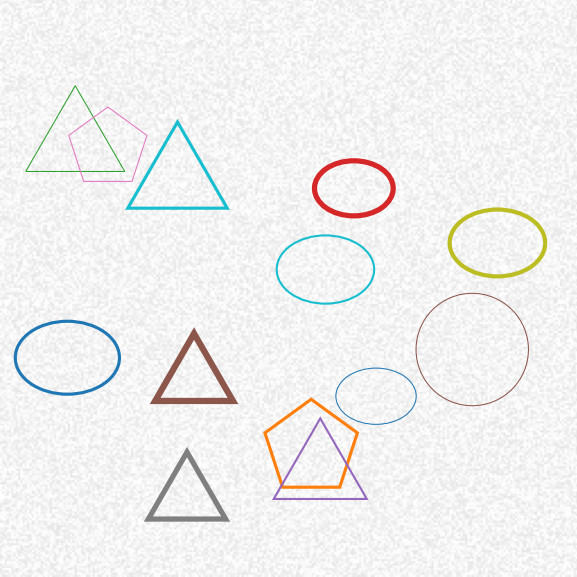[{"shape": "oval", "thickness": 0.5, "radius": 0.35, "center": [0.651, 0.313]}, {"shape": "oval", "thickness": 1.5, "radius": 0.45, "center": [0.117, 0.38]}, {"shape": "pentagon", "thickness": 1.5, "radius": 0.42, "center": [0.539, 0.224]}, {"shape": "triangle", "thickness": 0.5, "radius": 0.49, "center": [0.13, 0.752]}, {"shape": "oval", "thickness": 2.5, "radius": 0.34, "center": [0.613, 0.673]}, {"shape": "triangle", "thickness": 1, "radius": 0.47, "center": [0.555, 0.182]}, {"shape": "triangle", "thickness": 3, "radius": 0.39, "center": [0.336, 0.344]}, {"shape": "circle", "thickness": 0.5, "radius": 0.49, "center": [0.818, 0.394]}, {"shape": "pentagon", "thickness": 0.5, "radius": 0.36, "center": [0.187, 0.743]}, {"shape": "triangle", "thickness": 2.5, "radius": 0.39, "center": [0.324, 0.139]}, {"shape": "oval", "thickness": 2, "radius": 0.41, "center": [0.861, 0.578]}, {"shape": "oval", "thickness": 1, "radius": 0.42, "center": [0.563, 0.532]}, {"shape": "triangle", "thickness": 1.5, "radius": 0.5, "center": [0.307, 0.688]}]